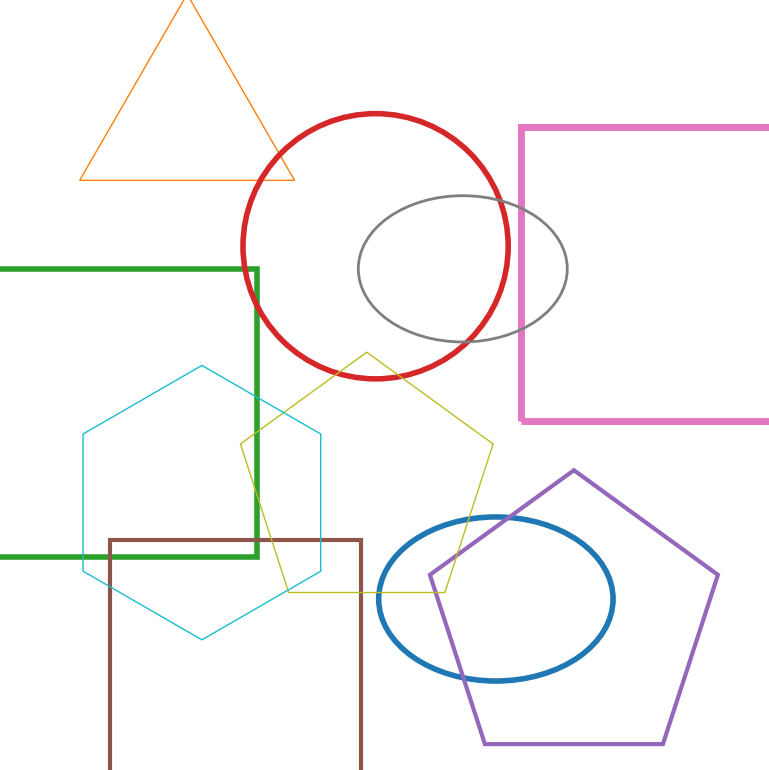[{"shape": "oval", "thickness": 2, "radius": 0.76, "center": [0.644, 0.222]}, {"shape": "triangle", "thickness": 0.5, "radius": 0.81, "center": [0.243, 0.846]}, {"shape": "square", "thickness": 2, "radius": 0.94, "center": [0.147, 0.463]}, {"shape": "circle", "thickness": 2, "radius": 0.86, "center": [0.488, 0.68]}, {"shape": "pentagon", "thickness": 1.5, "radius": 0.98, "center": [0.745, 0.193]}, {"shape": "square", "thickness": 1.5, "radius": 0.81, "center": [0.306, 0.136]}, {"shape": "square", "thickness": 2.5, "radius": 0.95, "center": [0.867, 0.644]}, {"shape": "oval", "thickness": 1, "radius": 0.68, "center": [0.601, 0.651]}, {"shape": "pentagon", "thickness": 0.5, "radius": 0.86, "center": [0.476, 0.37]}, {"shape": "hexagon", "thickness": 0.5, "radius": 0.89, "center": [0.262, 0.347]}]